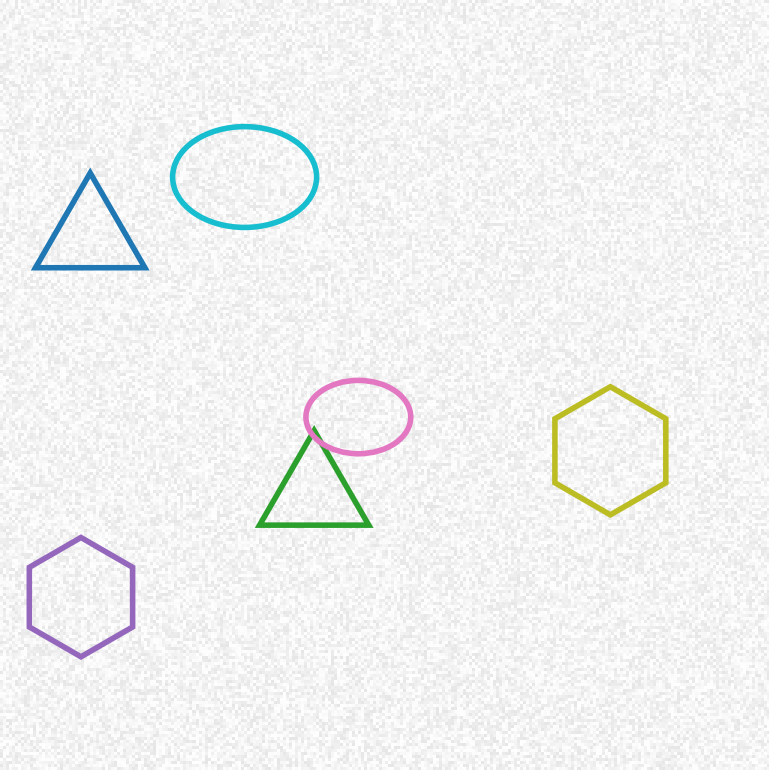[{"shape": "triangle", "thickness": 2, "radius": 0.41, "center": [0.117, 0.693]}, {"shape": "triangle", "thickness": 2, "radius": 0.41, "center": [0.408, 0.359]}, {"shape": "hexagon", "thickness": 2, "radius": 0.39, "center": [0.105, 0.224]}, {"shape": "oval", "thickness": 2, "radius": 0.34, "center": [0.465, 0.458]}, {"shape": "hexagon", "thickness": 2, "radius": 0.42, "center": [0.793, 0.415]}, {"shape": "oval", "thickness": 2, "radius": 0.47, "center": [0.318, 0.77]}]